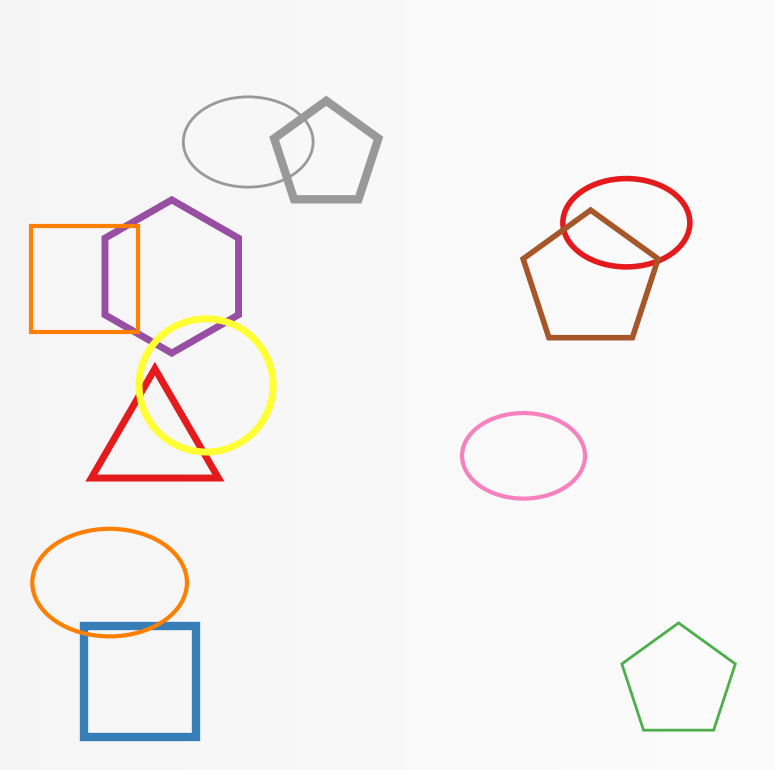[{"shape": "oval", "thickness": 2, "radius": 0.41, "center": [0.808, 0.711]}, {"shape": "triangle", "thickness": 2.5, "radius": 0.47, "center": [0.2, 0.426]}, {"shape": "square", "thickness": 3, "radius": 0.36, "center": [0.181, 0.115]}, {"shape": "pentagon", "thickness": 1, "radius": 0.38, "center": [0.876, 0.114]}, {"shape": "hexagon", "thickness": 2.5, "radius": 0.5, "center": [0.222, 0.641]}, {"shape": "oval", "thickness": 1.5, "radius": 0.5, "center": [0.141, 0.243]}, {"shape": "square", "thickness": 1.5, "radius": 0.34, "center": [0.109, 0.638]}, {"shape": "circle", "thickness": 2.5, "radius": 0.43, "center": [0.266, 0.499]}, {"shape": "pentagon", "thickness": 2, "radius": 0.46, "center": [0.762, 0.636]}, {"shape": "oval", "thickness": 1.5, "radius": 0.4, "center": [0.676, 0.408]}, {"shape": "pentagon", "thickness": 3, "radius": 0.35, "center": [0.421, 0.798]}, {"shape": "oval", "thickness": 1, "radius": 0.42, "center": [0.32, 0.816]}]